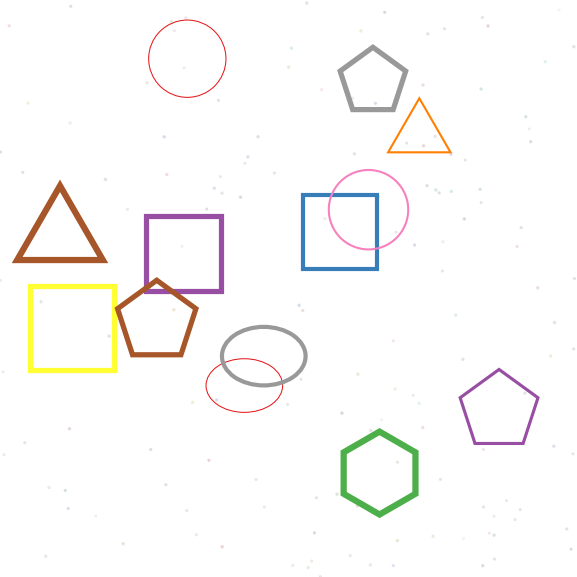[{"shape": "circle", "thickness": 0.5, "radius": 0.33, "center": [0.324, 0.897]}, {"shape": "oval", "thickness": 0.5, "radius": 0.33, "center": [0.423, 0.332]}, {"shape": "square", "thickness": 2, "radius": 0.32, "center": [0.589, 0.597]}, {"shape": "hexagon", "thickness": 3, "radius": 0.36, "center": [0.657, 0.18]}, {"shape": "pentagon", "thickness": 1.5, "radius": 0.35, "center": [0.864, 0.289]}, {"shape": "square", "thickness": 2.5, "radius": 0.32, "center": [0.318, 0.56]}, {"shape": "triangle", "thickness": 1, "radius": 0.31, "center": [0.726, 0.767]}, {"shape": "square", "thickness": 2.5, "radius": 0.36, "center": [0.125, 0.432]}, {"shape": "pentagon", "thickness": 2.5, "radius": 0.36, "center": [0.271, 0.443]}, {"shape": "triangle", "thickness": 3, "radius": 0.43, "center": [0.104, 0.592]}, {"shape": "circle", "thickness": 1, "radius": 0.34, "center": [0.638, 0.636]}, {"shape": "oval", "thickness": 2, "radius": 0.36, "center": [0.457, 0.382]}, {"shape": "pentagon", "thickness": 2.5, "radius": 0.3, "center": [0.646, 0.858]}]